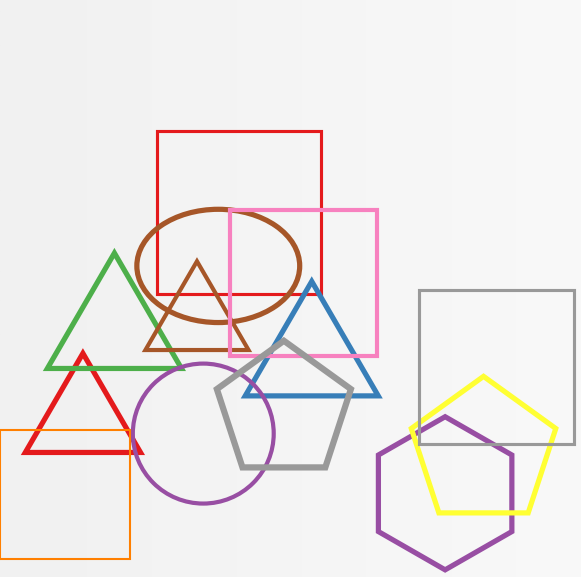[{"shape": "triangle", "thickness": 2.5, "radius": 0.57, "center": [0.143, 0.273]}, {"shape": "square", "thickness": 1.5, "radius": 0.7, "center": [0.412, 0.631]}, {"shape": "triangle", "thickness": 2.5, "radius": 0.66, "center": [0.536, 0.38]}, {"shape": "triangle", "thickness": 2.5, "radius": 0.67, "center": [0.197, 0.428]}, {"shape": "circle", "thickness": 2, "radius": 0.61, "center": [0.35, 0.248]}, {"shape": "hexagon", "thickness": 2.5, "radius": 0.66, "center": [0.766, 0.145]}, {"shape": "square", "thickness": 1, "radius": 0.56, "center": [0.112, 0.143]}, {"shape": "pentagon", "thickness": 2.5, "radius": 0.65, "center": [0.832, 0.217]}, {"shape": "triangle", "thickness": 2, "radius": 0.51, "center": [0.339, 0.444]}, {"shape": "oval", "thickness": 2.5, "radius": 0.7, "center": [0.376, 0.539]}, {"shape": "square", "thickness": 2, "radius": 0.63, "center": [0.522, 0.509]}, {"shape": "square", "thickness": 1.5, "radius": 0.66, "center": [0.854, 0.364]}, {"shape": "pentagon", "thickness": 3, "radius": 0.61, "center": [0.488, 0.288]}]